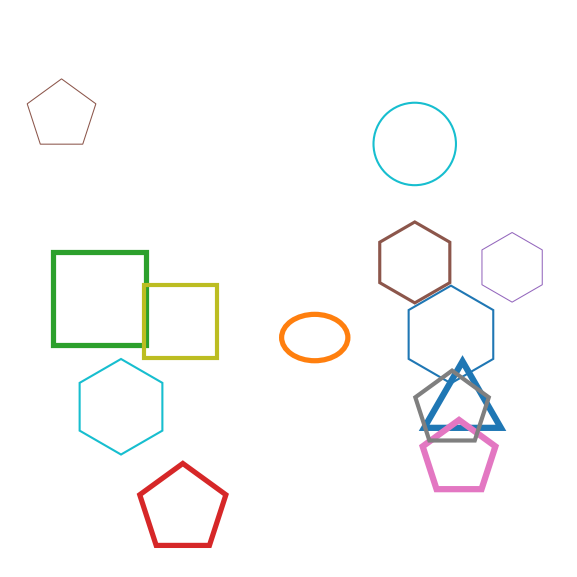[{"shape": "triangle", "thickness": 3, "radius": 0.38, "center": [0.801, 0.297]}, {"shape": "hexagon", "thickness": 1, "radius": 0.42, "center": [0.781, 0.42]}, {"shape": "oval", "thickness": 2.5, "radius": 0.29, "center": [0.545, 0.415]}, {"shape": "square", "thickness": 2.5, "radius": 0.4, "center": [0.173, 0.482]}, {"shape": "pentagon", "thickness": 2.5, "radius": 0.39, "center": [0.317, 0.118]}, {"shape": "hexagon", "thickness": 0.5, "radius": 0.3, "center": [0.887, 0.536]}, {"shape": "hexagon", "thickness": 1.5, "radius": 0.35, "center": [0.718, 0.545]}, {"shape": "pentagon", "thickness": 0.5, "radius": 0.31, "center": [0.107, 0.8]}, {"shape": "pentagon", "thickness": 3, "radius": 0.33, "center": [0.795, 0.206]}, {"shape": "pentagon", "thickness": 2, "radius": 0.33, "center": [0.783, 0.29]}, {"shape": "square", "thickness": 2, "radius": 0.31, "center": [0.312, 0.443]}, {"shape": "circle", "thickness": 1, "radius": 0.36, "center": [0.718, 0.75]}, {"shape": "hexagon", "thickness": 1, "radius": 0.41, "center": [0.21, 0.295]}]